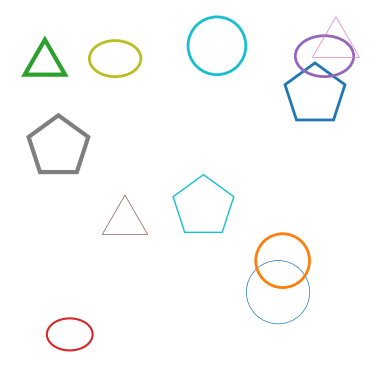[{"shape": "pentagon", "thickness": 2, "radius": 0.41, "center": [0.818, 0.755]}, {"shape": "circle", "thickness": 0.5, "radius": 0.41, "center": [0.722, 0.241]}, {"shape": "circle", "thickness": 2, "radius": 0.35, "center": [0.734, 0.323]}, {"shape": "triangle", "thickness": 3, "radius": 0.3, "center": [0.117, 0.836]}, {"shape": "oval", "thickness": 1.5, "radius": 0.3, "center": [0.181, 0.131]}, {"shape": "oval", "thickness": 2, "radius": 0.38, "center": [0.843, 0.854]}, {"shape": "triangle", "thickness": 0.5, "radius": 0.34, "center": [0.325, 0.425]}, {"shape": "triangle", "thickness": 0.5, "radius": 0.35, "center": [0.873, 0.886]}, {"shape": "pentagon", "thickness": 3, "radius": 0.41, "center": [0.152, 0.619]}, {"shape": "oval", "thickness": 2, "radius": 0.33, "center": [0.299, 0.848]}, {"shape": "pentagon", "thickness": 1, "radius": 0.41, "center": [0.528, 0.464]}, {"shape": "circle", "thickness": 2, "radius": 0.38, "center": [0.563, 0.881]}]